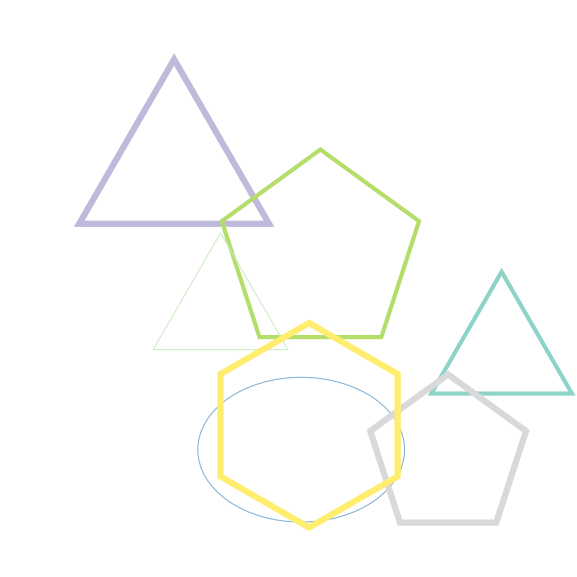[{"shape": "triangle", "thickness": 2, "radius": 0.7, "center": [0.869, 0.388]}, {"shape": "triangle", "thickness": 3, "radius": 0.95, "center": [0.301, 0.706]}, {"shape": "oval", "thickness": 0.5, "radius": 0.89, "center": [0.522, 0.22]}, {"shape": "pentagon", "thickness": 2, "radius": 0.9, "center": [0.555, 0.561]}, {"shape": "pentagon", "thickness": 3, "radius": 0.71, "center": [0.776, 0.209]}, {"shape": "triangle", "thickness": 0.5, "radius": 0.67, "center": [0.382, 0.461]}, {"shape": "hexagon", "thickness": 3, "radius": 0.89, "center": [0.535, 0.263]}]